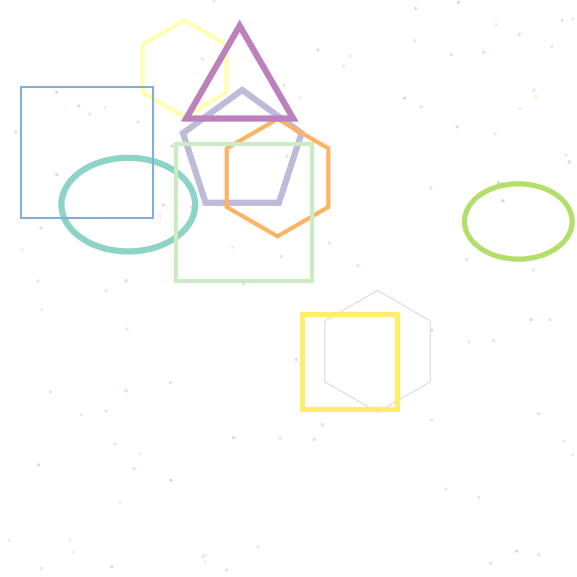[{"shape": "oval", "thickness": 3, "radius": 0.58, "center": [0.222, 0.645]}, {"shape": "hexagon", "thickness": 2, "radius": 0.42, "center": [0.319, 0.88]}, {"shape": "pentagon", "thickness": 3, "radius": 0.54, "center": [0.419, 0.735]}, {"shape": "square", "thickness": 1, "radius": 0.57, "center": [0.151, 0.736]}, {"shape": "hexagon", "thickness": 2, "radius": 0.51, "center": [0.481, 0.691]}, {"shape": "oval", "thickness": 2.5, "radius": 0.47, "center": [0.898, 0.616]}, {"shape": "hexagon", "thickness": 0.5, "radius": 0.53, "center": [0.654, 0.391]}, {"shape": "triangle", "thickness": 3, "radius": 0.54, "center": [0.415, 0.847]}, {"shape": "square", "thickness": 2, "radius": 0.59, "center": [0.422, 0.631]}, {"shape": "square", "thickness": 2.5, "radius": 0.41, "center": [0.605, 0.373]}]